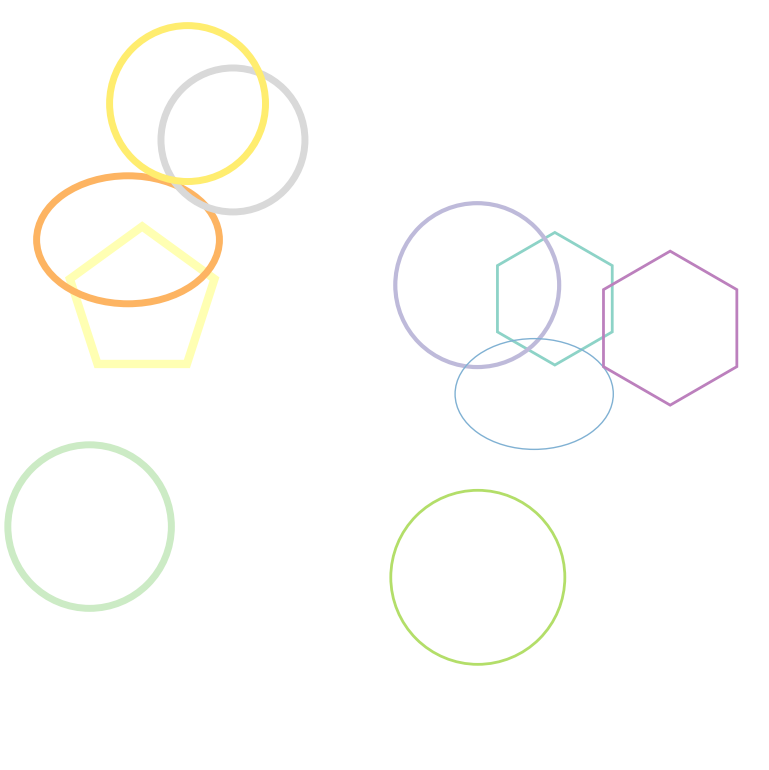[{"shape": "hexagon", "thickness": 1, "radius": 0.43, "center": [0.721, 0.612]}, {"shape": "pentagon", "thickness": 3, "radius": 0.49, "center": [0.185, 0.607]}, {"shape": "circle", "thickness": 1.5, "radius": 0.53, "center": [0.62, 0.63]}, {"shape": "oval", "thickness": 0.5, "radius": 0.51, "center": [0.694, 0.488]}, {"shape": "oval", "thickness": 2.5, "radius": 0.59, "center": [0.166, 0.689]}, {"shape": "circle", "thickness": 1, "radius": 0.57, "center": [0.621, 0.25]}, {"shape": "circle", "thickness": 2.5, "radius": 0.47, "center": [0.303, 0.818]}, {"shape": "hexagon", "thickness": 1, "radius": 0.5, "center": [0.87, 0.574]}, {"shape": "circle", "thickness": 2.5, "radius": 0.53, "center": [0.116, 0.316]}, {"shape": "circle", "thickness": 2.5, "radius": 0.51, "center": [0.244, 0.866]}]